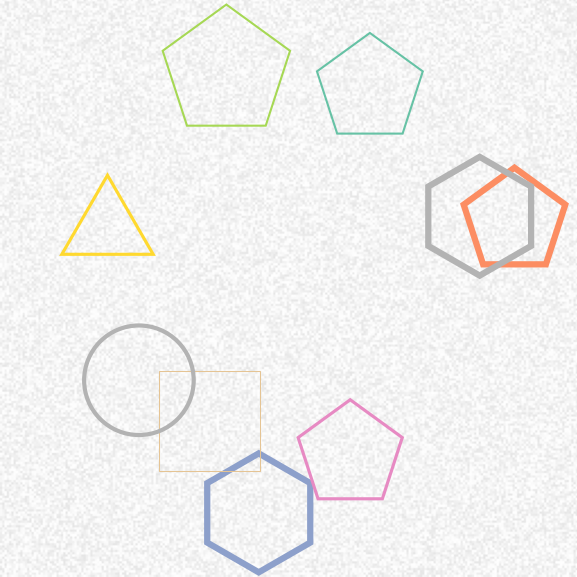[{"shape": "pentagon", "thickness": 1, "radius": 0.48, "center": [0.64, 0.846]}, {"shape": "pentagon", "thickness": 3, "radius": 0.46, "center": [0.891, 0.616]}, {"shape": "hexagon", "thickness": 3, "radius": 0.51, "center": [0.448, 0.111]}, {"shape": "pentagon", "thickness": 1.5, "radius": 0.47, "center": [0.606, 0.212]}, {"shape": "pentagon", "thickness": 1, "radius": 0.58, "center": [0.392, 0.875]}, {"shape": "triangle", "thickness": 1.5, "radius": 0.46, "center": [0.186, 0.604]}, {"shape": "square", "thickness": 0.5, "radius": 0.43, "center": [0.363, 0.27]}, {"shape": "circle", "thickness": 2, "radius": 0.47, "center": [0.241, 0.341]}, {"shape": "hexagon", "thickness": 3, "radius": 0.51, "center": [0.831, 0.625]}]